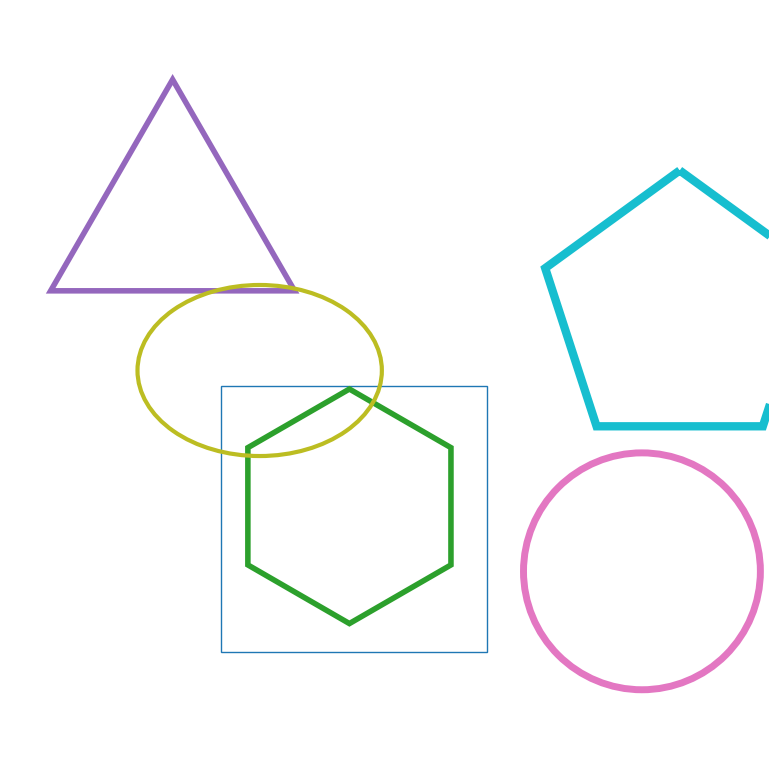[{"shape": "square", "thickness": 0.5, "radius": 0.86, "center": [0.46, 0.326]}, {"shape": "hexagon", "thickness": 2, "radius": 0.76, "center": [0.454, 0.342]}, {"shape": "triangle", "thickness": 2, "radius": 0.91, "center": [0.224, 0.714]}, {"shape": "circle", "thickness": 2.5, "radius": 0.77, "center": [0.834, 0.258]}, {"shape": "oval", "thickness": 1.5, "radius": 0.79, "center": [0.337, 0.519]}, {"shape": "pentagon", "thickness": 3, "radius": 0.92, "center": [0.883, 0.595]}]